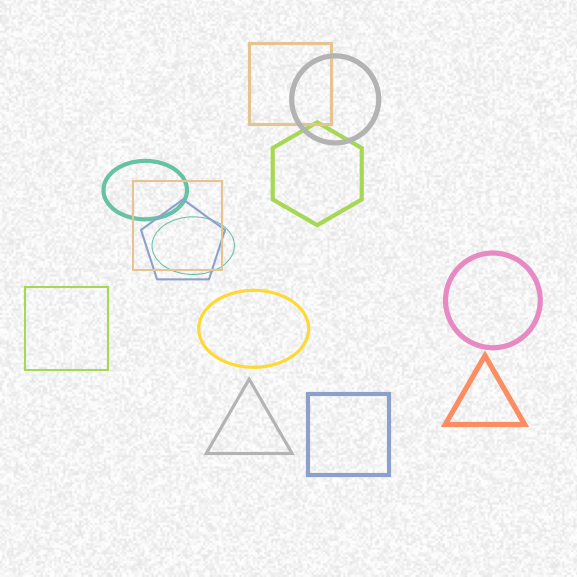[{"shape": "oval", "thickness": 2, "radius": 0.36, "center": [0.251, 0.67]}, {"shape": "oval", "thickness": 0.5, "radius": 0.36, "center": [0.335, 0.574]}, {"shape": "triangle", "thickness": 2.5, "radius": 0.4, "center": [0.84, 0.304]}, {"shape": "square", "thickness": 2, "radius": 0.35, "center": [0.604, 0.247]}, {"shape": "pentagon", "thickness": 1, "radius": 0.38, "center": [0.317, 0.577]}, {"shape": "circle", "thickness": 2.5, "radius": 0.41, "center": [0.853, 0.479]}, {"shape": "square", "thickness": 1, "radius": 0.36, "center": [0.115, 0.431]}, {"shape": "hexagon", "thickness": 2, "radius": 0.45, "center": [0.549, 0.698]}, {"shape": "oval", "thickness": 1.5, "radius": 0.48, "center": [0.439, 0.43]}, {"shape": "square", "thickness": 1, "radius": 0.39, "center": [0.308, 0.608]}, {"shape": "square", "thickness": 1.5, "radius": 0.35, "center": [0.502, 0.854]}, {"shape": "triangle", "thickness": 1.5, "radius": 0.43, "center": [0.431, 0.257]}, {"shape": "circle", "thickness": 2.5, "radius": 0.38, "center": [0.58, 0.827]}]